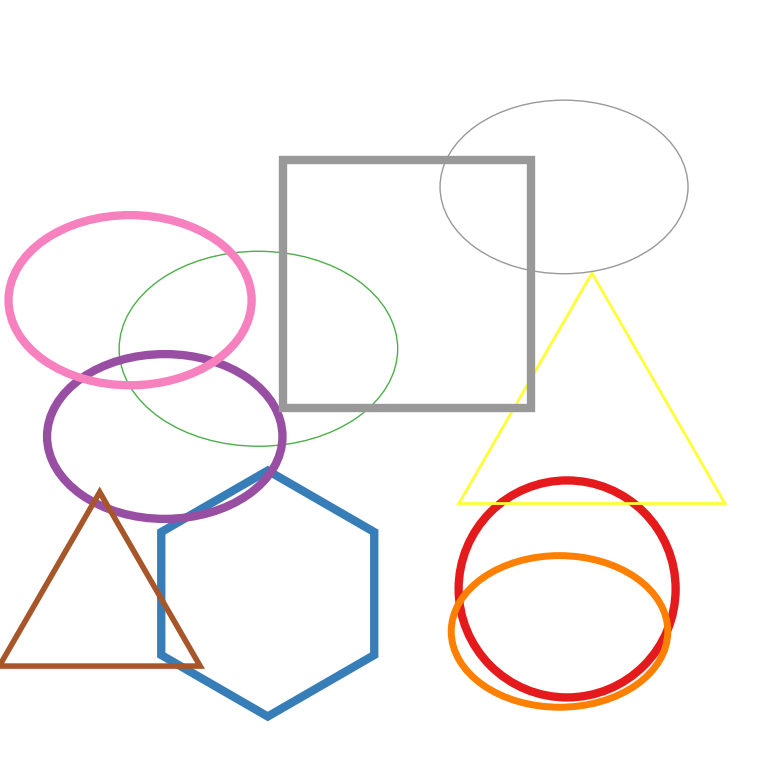[{"shape": "circle", "thickness": 3, "radius": 0.7, "center": [0.737, 0.235]}, {"shape": "hexagon", "thickness": 3, "radius": 0.8, "center": [0.348, 0.229]}, {"shape": "oval", "thickness": 0.5, "radius": 0.9, "center": [0.336, 0.547]}, {"shape": "oval", "thickness": 3, "radius": 0.76, "center": [0.214, 0.433]}, {"shape": "oval", "thickness": 2.5, "radius": 0.7, "center": [0.727, 0.18]}, {"shape": "triangle", "thickness": 1, "radius": 1.0, "center": [0.769, 0.446]}, {"shape": "triangle", "thickness": 2, "radius": 0.75, "center": [0.13, 0.21]}, {"shape": "oval", "thickness": 3, "radius": 0.79, "center": [0.169, 0.61]}, {"shape": "square", "thickness": 3, "radius": 0.81, "center": [0.528, 0.631]}, {"shape": "oval", "thickness": 0.5, "radius": 0.81, "center": [0.733, 0.757]}]